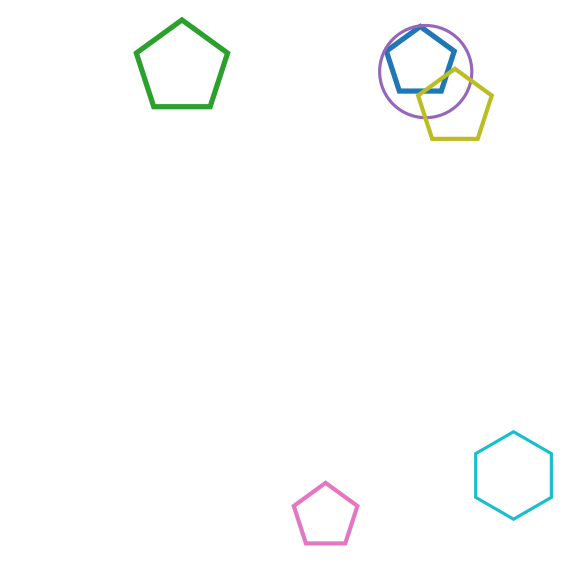[{"shape": "pentagon", "thickness": 2.5, "radius": 0.31, "center": [0.728, 0.891]}, {"shape": "pentagon", "thickness": 2.5, "radius": 0.42, "center": [0.315, 0.882]}, {"shape": "circle", "thickness": 1.5, "radius": 0.4, "center": [0.737, 0.875]}, {"shape": "pentagon", "thickness": 2, "radius": 0.29, "center": [0.564, 0.105]}, {"shape": "pentagon", "thickness": 2, "radius": 0.34, "center": [0.788, 0.813]}, {"shape": "hexagon", "thickness": 1.5, "radius": 0.38, "center": [0.889, 0.176]}]